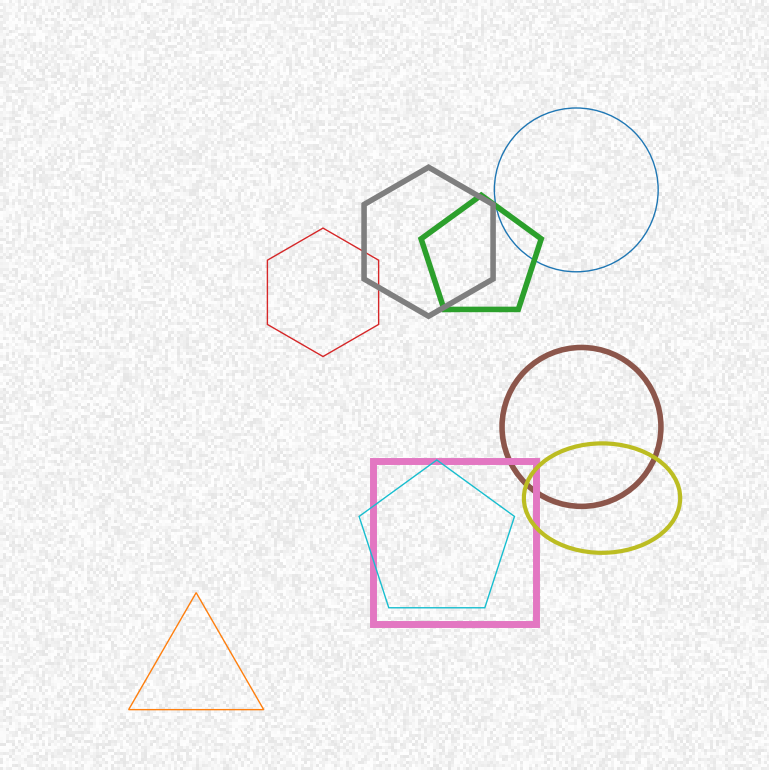[{"shape": "circle", "thickness": 0.5, "radius": 0.53, "center": [0.748, 0.753]}, {"shape": "triangle", "thickness": 0.5, "radius": 0.51, "center": [0.255, 0.129]}, {"shape": "pentagon", "thickness": 2, "radius": 0.41, "center": [0.625, 0.664]}, {"shape": "hexagon", "thickness": 0.5, "radius": 0.42, "center": [0.419, 0.62]}, {"shape": "circle", "thickness": 2, "radius": 0.52, "center": [0.755, 0.446]}, {"shape": "square", "thickness": 2.5, "radius": 0.53, "center": [0.59, 0.296]}, {"shape": "hexagon", "thickness": 2, "radius": 0.48, "center": [0.557, 0.686]}, {"shape": "oval", "thickness": 1.5, "radius": 0.51, "center": [0.782, 0.353]}, {"shape": "pentagon", "thickness": 0.5, "radius": 0.53, "center": [0.567, 0.297]}]